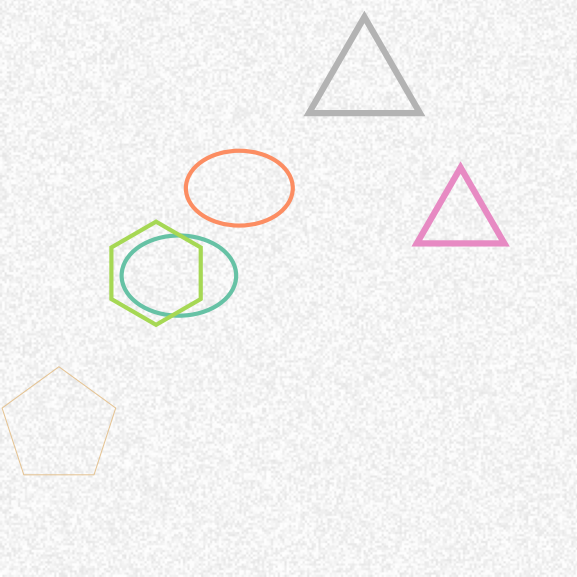[{"shape": "oval", "thickness": 2, "radius": 0.5, "center": [0.31, 0.522]}, {"shape": "oval", "thickness": 2, "radius": 0.46, "center": [0.414, 0.673]}, {"shape": "triangle", "thickness": 3, "radius": 0.44, "center": [0.798, 0.621]}, {"shape": "hexagon", "thickness": 2, "radius": 0.45, "center": [0.27, 0.526]}, {"shape": "pentagon", "thickness": 0.5, "radius": 0.52, "center": [0.102, 0.261]}, {"shape": "triangle", "thickness": 3, "radius": 0.56, "center": [0.631, 0.859]}]